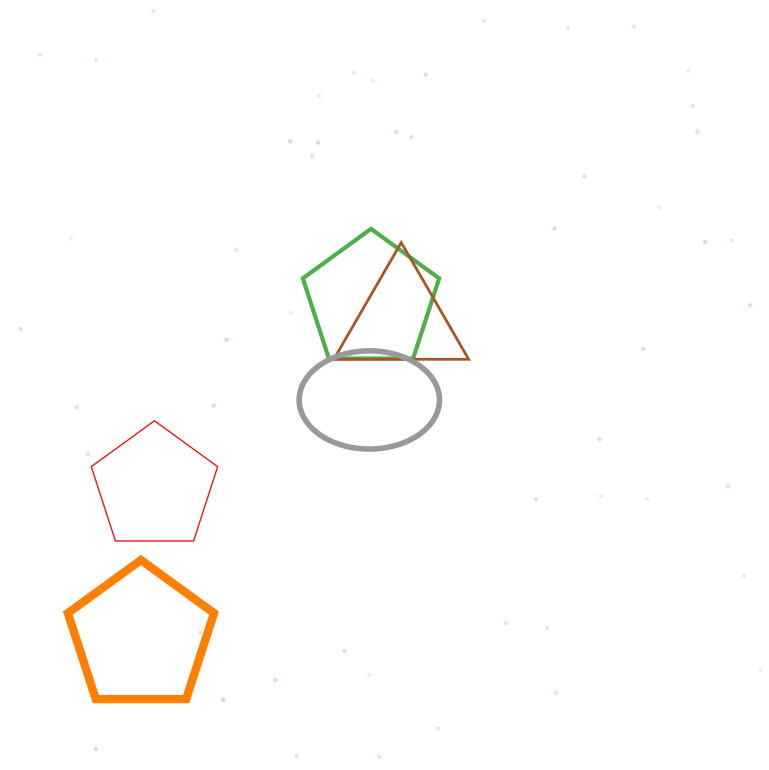[{"shape": "pentagon", "thickness": 0.5, "radius": 0.43, "center": [0.201, 0.367]}, {"shape": "pentagon", "thickness": 1.5, "radius": 0.47, "center": [0.482, 0.61]}, {"shape": "pentagon", "thickness": 3, "radius": 0.5, "center": [0.183, 0.173]}, {"shape": "triangle", "thickness": 1, "radius": 0.51, "center": [0.521, 0.584]}, {"shape": "oval", "thickness": 2, "radius": 0.46, "center": [0.48, 0.481]}]